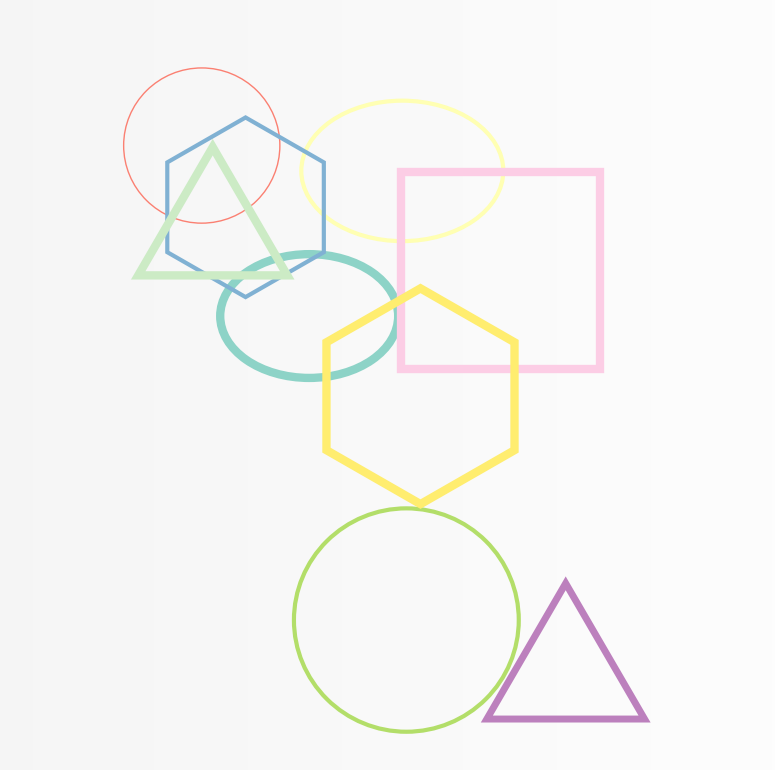[{"shape": "oval", "thickness": 3, "radius": 0.57, "center": [0.399, 0.59]}, {"shape": "oval", "thickness": 1.5, "radius": 0.65, "center": [0.519, 0.778]}, {"shape": "circle", "thickness": 0.5, "radius": 0.5, "center": [0.26, 0.811]}, {"shape": "hexagon", "thickness": 1.5, "radius": 0.58, "center": [0.317, 0.731]}, {"shape": "circle", "thickness": 1.5, "radius": 0.73, "center": [0.524, 0.195]}, {"shape": "square", "thickness": 3, "radius": 0.64, "center": [0.646, 0.649]}, {"shape": "triangle", "thickness": 2.5, "radius": 0.59, "center": [0.73, 0.125]}, {"shape": "triangle", "thickness": 3, "radius": 0.56, "center": [0.274, 0.698]}, {"shape": "hexagon", "thickness": 3, "radius": 0.7, "center": [0.543, 0.485]}]